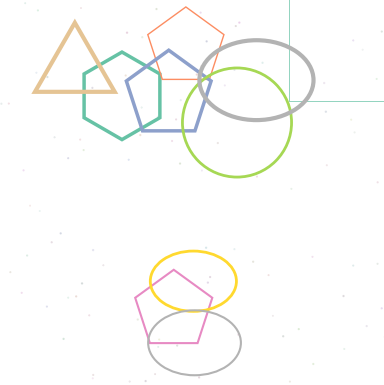[{"shape": "square", "thickness": 0.5, "radius": 0.73, "center": [0.895, 0.882]}, {"shape": "hexagon", "thickness": 2.5, "radius": 0.57, "center": [0.317, 0.751]}, {"shape": "pentagon", "thickness": 1, "radius": 0.52, "center": [0.483, 0.878]}, {"shape": "pentagon", "thickness": 2.5, "radius": 0.58, "center": [0.438, 0.754]}, {"shape": "pentagon", "thickness": 1.5, "radius": 0.53, "center": [0.451, 0.194]}, {"shape": "circle", "thickness": 2, "radius": 0.71, "center": [0.616, 0.682]}, {"shape": "oval", "thickness": 2, "radius": 0.56, "center": [0.502, 0.27]}, {"shape": "triangle", "thickness": 3, "radius": 0.6, "center": [0.194, 0.821]}, {"shape": "oval", "thickness": 3, "radius": 0.74, "center": [0.666, 0.792]}, {"shape": "oval", "thickness": 1.5, "radius": 0.6, "center": [0.505, 0.11]}]